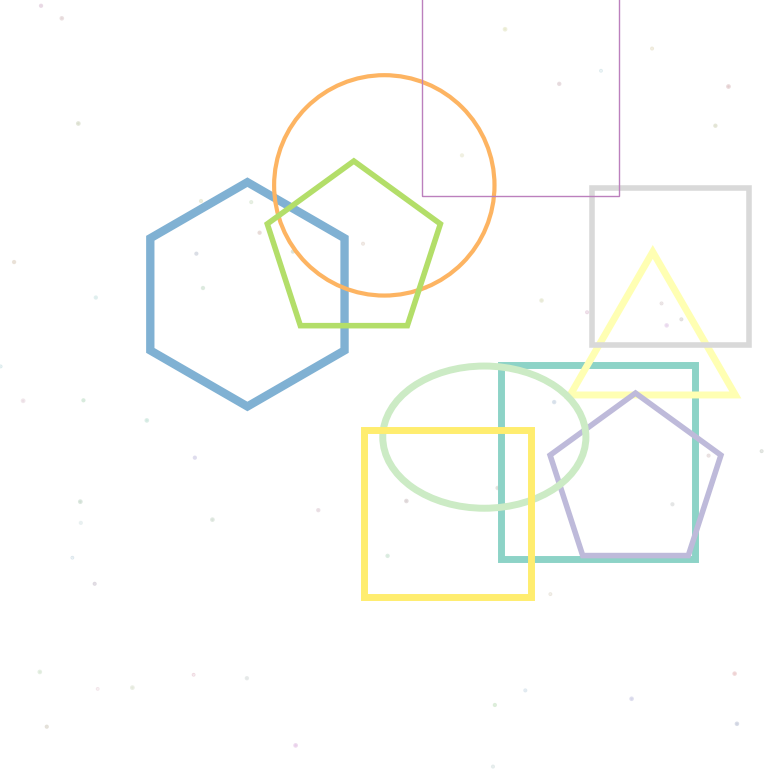[{"shape": "square", "thickness": 2.5, "radius": 0.63, "center": [0.777, 0.4]}, {"shape": "triangle", "thickness": 2.5, "radius": 0.62, "center": [0.848, 0.549]}, {"shape": "pentagon", "thickness": 2, "radius": 0.58, "center": [0.825, 0.373]}, {"shape": "hexagon", "thickness": 3, "radius": 0.73, "center": [0.321, 0.618]}, {"shape": "circle", "thickness": 1.5, "radius": 0.72, "center": [0.499, 0.759]}, {"shape": "pentagon", "thickness": 2, "radius": 0.59, "center": [0.46, 0.673]}, {"shape": "square", "thickness": 2, "radius": 0.51, "center": [0.871, 0.654]}, {"shape": "square", "thickness": 0.5, "radius": 0.64, "center": [0.676, 0.874]}, {"shape": "oval", "thickness": 2.5, "radius": 0.66, "center": [0.629, 0.432]}, {"shape": "square", "thickness": 2.5, "radius": 0.54, "center": [0.582, 0.334]}]